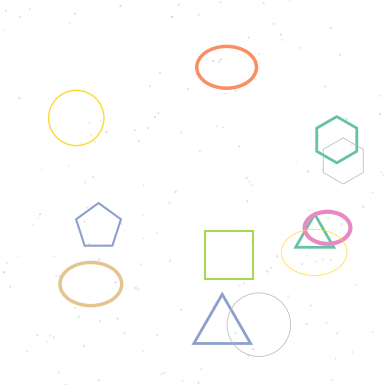[{"shape": "triangle", "thickness": 2, "radius": 0.29, "center": [0.817, 0.386]}, {"shape": "hexagon", "thickness": 2, "radius": 0.3, "center": [0.875, 0.637]}, {"shape": "oval", "thickness": 2.5, "radius": 0.39, "center": [0.589, 0.825]}, {"shape": "triangle", "thickness": 2, "radius": 0.43, "center": [0.577, 0.15]}, {"shape": "pentagon", "thickness": 1.5, "radius": 0.31, "center": [0.256, 0.411]}, {"shape": "oval", "thickness": 3, "radius": 0.3, "center": [0.851, 0.408]}, {"shape": "square", "thickness": 1.5, "radius": 0.31, "center": [0.594, 0.337]}, {"shape": "circle", "thickness": 1, "radius": 0.36, "center": [0.198, 0.694]}, {"shape": "oval", "thickness": 0.5, "radius": 0.43, "center": [0.816, 0.344]}, {"shape": "oval", "thickness": 2.5, "radius": 0.4, "center": [0.236, 0.262]}, {"shape": "hexagon", "thickness": 0.5, "radius": 0.3, "center": [0.891, 0.582]}, {"shape": "circle", "thickness": 0.5, "radius": 0.41, "center": [0.672, 0.157]}]